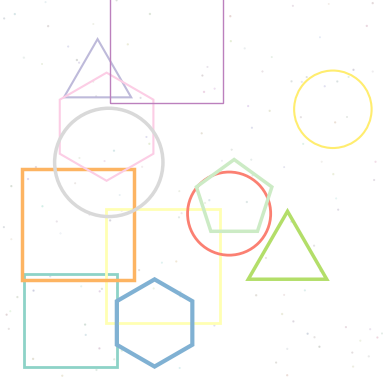[{"shape": "square", "thickness": 2, "radius": 0.6, "center": [0.183, 0.167]}, {"shape": "square", "thickness": 2, "radius": 0.74, "center": [0.423, 0.309]}, {"shape": "triangle", "thickness": 1.5, "radius": 0.5, "center": [0.253, 0.798]}, {"shape": "circle", "thickness": 2, "radius": 0.54, "center": [0.595, 0.445]}, {"shape": "hexagon", "thickness": 3, "radius": 0.57, "center": [0.401, 0.161]}, {"shape": "square", "thickness": 2.5, "radius": 0.72, "center": [0.202, 0.417]}, {"shape": "triangle", "thickness": 2.5, "radius": 0.59, "center": [0.747, 0.334]}, {"shape": "hexagon", "thickness": 1.5, "radius": 0.7, "center": [0.277, 0.671]}, {"shape": "circle", "thickness": 2.5, "radius": 0.7, "center": [0.283, 0.578]}, {"shape": "square", "thickness": 1, "radius": 0.73, "center": [0.433, 0.879]}, {"shape": "pentagon", "thickness": 2.5, "radius": 0.52, "center": [0.608, 0.483]}, {"shape": "circle", "thickness": 1.5, "radius": 0.5, "center": [0.865, 0.716]}]